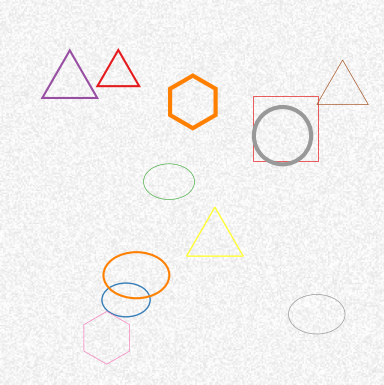[{"shape": "square", "thickness": 0.5, "radius": 0.43, "center": [0.741, 0.666]}, {"shape": "triangle", "thickness": 1.5, "radius": 0.31, "center": [0.307, 0.808]}, {"shape": "oval", "thickness": 1, "radius": 0.31, "center": [0.327, 0.221]}, {"shape": "oval", "thickness": 0.5, "radius": 0.33, "center": [0.439, 0.528]}, {"shape": "triangle", "thickness": 1.5, "radius": 0.41, "center": [0.181, 0.787]}, {"shape": "oval", "thickness": 1.5, "radius": 0.43, "center": [0.354, 0.285]}, {"shape": "hexagon", "thickness": 3, "radius": 0.34, "center": [0.501, 0.735]}, {"shape": "triangle", "thickness": 1, "radius": 0.42, "center": [0.558, 0.377]}, {"shape": "triangle", "thickness": 0.5, "radius": 0.39, "center": [0.89, 0.767]}, {"shape": "hexagon", "thickness": 0.5, "radius": 0.34, "center": [0.277, 0.122]}, {"shape": "circle", "thickness": 3, "radius": 0.37, "center": [0.734, 0.648]}, {"shape": "oval", "thickness": 0.5, "radius": 0.37, "center": [0.823, 0.184]}]